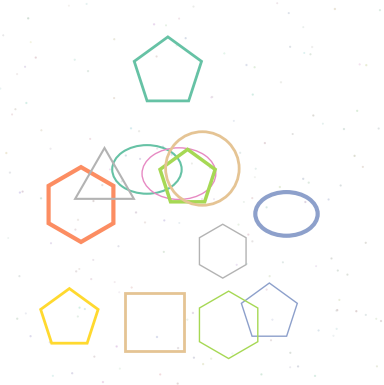[{"shape": "oval", "thickness": 1.5, "radius": 0.45, "center": [0.382, 0.56]}, {"shape": "pentagon", "thickness": 2, "radius": 0.46, "center": [0.436, 0.812]}, {"shape": "hexagon", "thickness": 3, "radius": 0.49, "center": [0.21, 0.469]}, {"shape": "pentagon", "thickness": 1, "radius": 0.38, "center": [0.7, 0.189]}, {"shape": "oval", "thickness": 3, "radius": 0.41, "center": [0.744, 0.444]}, {"shape": "oval", "thickness": 1, "radius": 0.48, "center": [0.465, 0.549]}, {"shape": "hexagon", "thickness": 1, "radius": 0.44, "center": [0.594, 0.156]}, {"shape": "pentagon", "thickness": 2.5, "radius": 0.38, "center": [0.487, 0.537]}, {"shape": "pentagon", "thickness": 2, "radius": 0.39, "center": [0.18, 0.172]}, {"shape": "circle", "thickness": 2, "radius": 0.48, "center": [0.526, 0.562]}, {"shape": "square", "thickness": 2, "radius": 0.38, "center": [0.402, 0.164]}, {"shape": "hexagon", "thickness": 1, "radius": 0.35, "center": [0.579, 0.348]}, {"shape": "triangle", "thickness": 1.5, "radius": 0.44, "center": [0.271, 0.528]}]